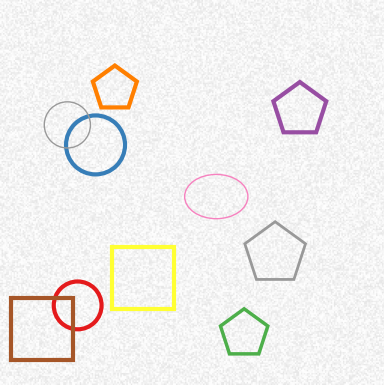[{"shape": "circle", "thickness": 3, "radius": 0.31, "center": [0.202, 0.207]}, {"shape": "circle", "thickness": 3, "radius": 0.38, "center": [0.248, 0.624]}, {"shape": "pentagon", "thickness": 2.5, "radius": 0.32, "center": [0.634, 0.133]}, {"shape": "pentagon", "thickness": 3, "radius": 0.36, "center": [0.779, 0.715]}, {"shape": "pentagon", "thickness": 3, "radius": 0.3, "center": [0.298, 0.77]}, {"shape": "square", "thickness": 3, "radius": 0.4, "center": [0.371, 0.278]}, {"shape": "square", "thickness": 3, "radius": 0.4, "center": [0.109, 0.145]}, {"shape": "oval", "thickness": 1, "radius": 0.41, "center": [0.562, 0.489]}, {"shape": "pentagon", "thickness": 2, "radius": 0.41, "center": [0.715, 0.341]}, {"shape": "circle", "thickness": 1, "radius": 0.3, "center": [0.175, 0.676]}]